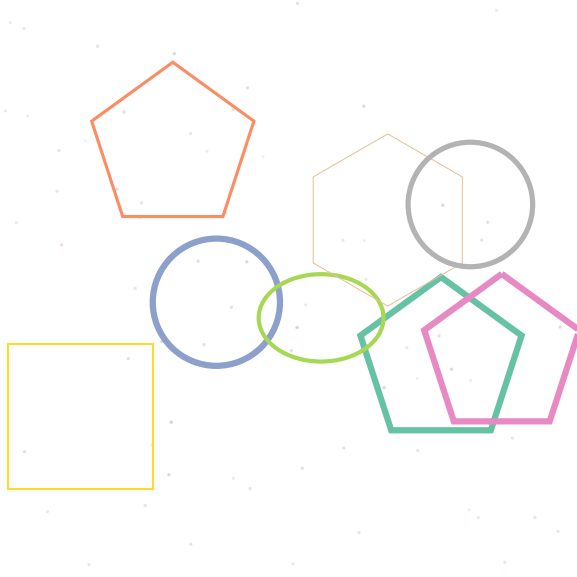[{"shape": "pentagon", "thickness": 3, "radius": 0.73, "center": [0.764, 0.373]}, {"shape": "pentagon", "thickness": 1.5, "radius": 0.74, "center": [0.299, 0.744]}, {"shape": "circle", "thickness": 3, "radius": 0.55, "center": [0.375, 0.476]}, {"shape": "pentagon", "thickness": 3, "radius": 0.71, "center": [0.869, 0.384]}, {"shape": "oval", "thickness": 2, "radius": 0.54, "center": [0.556, 0.449]}, {"shape": "square", "thickness": 1, "radius": 0.63, "center": [0.139, 0.278]}, {"shape": "hexagon", "thickness": 0.5, "radius": 0.75, "center": [0.671, 0.618]}, {"shape": "circle", "thickness": 2.5, "radius": 0.54, "center": [0.815, 0.645]}]